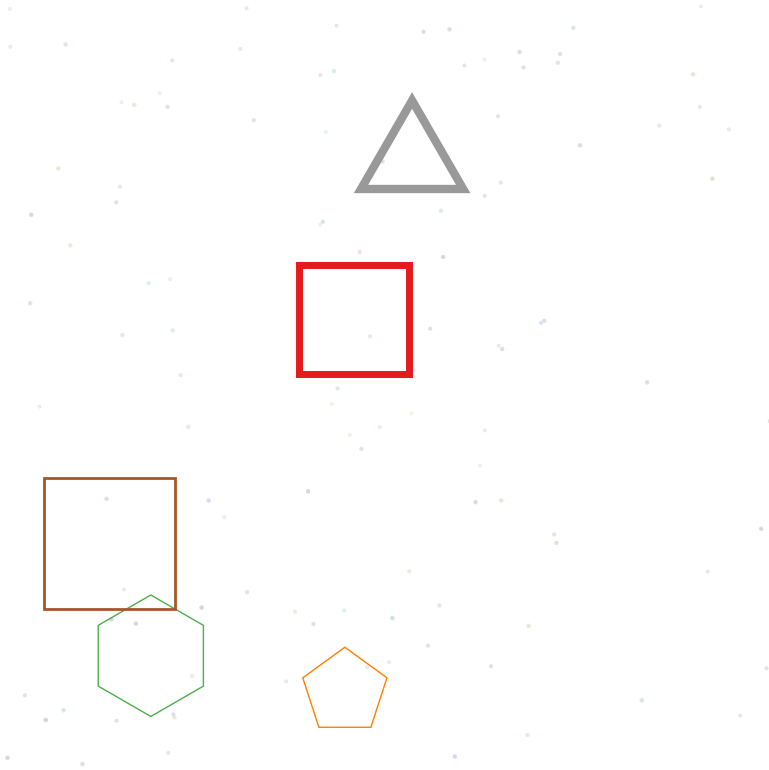[{"shape": "square", "thickness": 2.5, "radius": 0.36, "center": [0.459, 0.585]}, {"shape": "hexagon", "thickness": 0.5, "radius": 0.39, "center": [0.196, 0.148]}, {"shape": "pentagon", "thickness": 0.5, "radius": 0.29, "center": [0.448, 0.102]}, {"shape": "square", "thickness": 1, "radius": 0.43, "center": [0.142, 0.294]}, {"shape": "triangle", "thickness": 3, "radius": 0.38, "center": [0.535, 0.793]}]